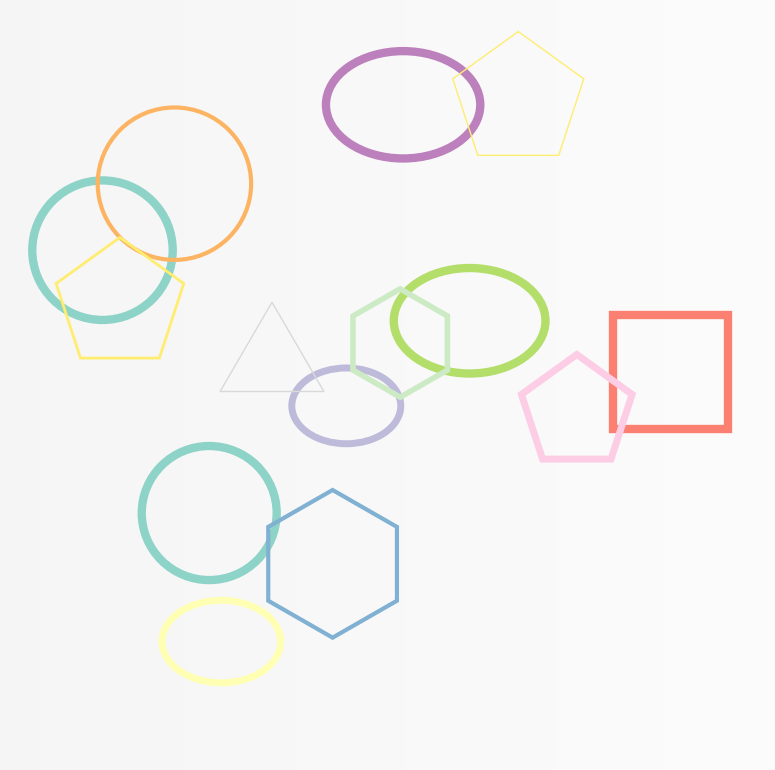[{"shape": "circle", "thickness": 3, "radius": 0.45, "center": [0.132, 0.675]}, {"shape": "circle", "thickness": 3, "radius": 0.44, "center": [0.27, 0.334]}, {"shape": "oval", "thickness": 2.5, "radius": 0.38, "center": [0.286, 0.167]}, {"shape": "oval", "thickness": 2.5, "radius": 0.35, "center": [0.447, 0.473]}, {"shape": "square", "thickness": 3, "radius": 0.37, "center": [0.866, 0.517]}, {"shape": "hexagon", "thickness": 1.5, "radius": 0.48, "center": [0.429, 0.268]}, {"shape": "circle", "thickness": 1.5, "radius": 0.49, "center": [0.225, 0.761]}, {"shape": "oval", "thickness": 3, "radius": 0.49, "center": [0.606, 0.583]}, {"shape": "pentagon", "thickness": 2.5, "radius": 0.38, "center": [0.744, 0.465]}, {"shape": "triangle", "thickness": 0.5, "radius": 0.39, "center": [0.351, 0.53]}, {"shape": "oval", "thickness": 3, "radius": 0.5, "center": [0.52, 0.864]}, {"shape": "hexagon", "thickness": 2, "radius": 0.35, "center": [0.516, 0.555]}, {"shape": "pentagon", "thickness": 0.5, "radius": 0.44, "center": [0.669, 0.87]}, {"shape": "pentagon", "thickness": 1, "radius": 0.43, "center": [0.155, 0.605]}]